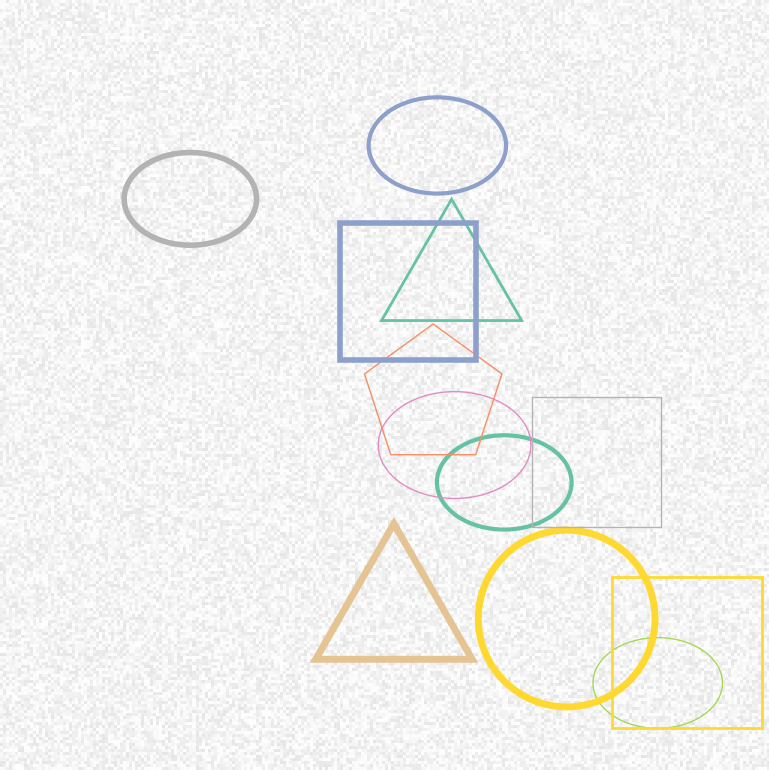[{"shape": "triangle", "thickness": 1, "radius": 0.53, "center": [0.587, 0.636]}, {"shape": "oval", "thickness": 1.5, "radius": 0.44, "center": [0.655, 0.373]}, {"shape": "pentagon", "thickness": 0.5, "radius": 0.47, "center": [0.563, 0.485]}, {"shape": "oval", "thickness": 1.5, "radius": 0.45, "center": [0.568, 0.811]}, {"shape": "square", "thickness": 2, "radius": 0.44, "center": [0.53, 0.621]}, {"shape": "oval", "thickness": 0.5, "radius": 0.5, "center": [0.59, 0.422]}, {"shape": "oval", "thickness": 0.5, "radius": 0.42, "center": [0.854, 0.113]}, {"shape": "circle", "thickness": 2.5, "radius": 0.57, "center": [0.736, 0.197]}, {"shape": "square", "thickness": 1, "radius": 0.49, "center": [0.892, 0.152]}, {"shape": "triangle", "thickness": 2.5, "radius": 0.59, "center": [0.512, 0.202]}, {"shape": "square", "thickness": 0.5, "radius": 0.42, "center": [0.774, 0.4]}, {"shape": "oval", "thickness": 2, "radius": 0.43, "center": [0.247, 0.742]}]